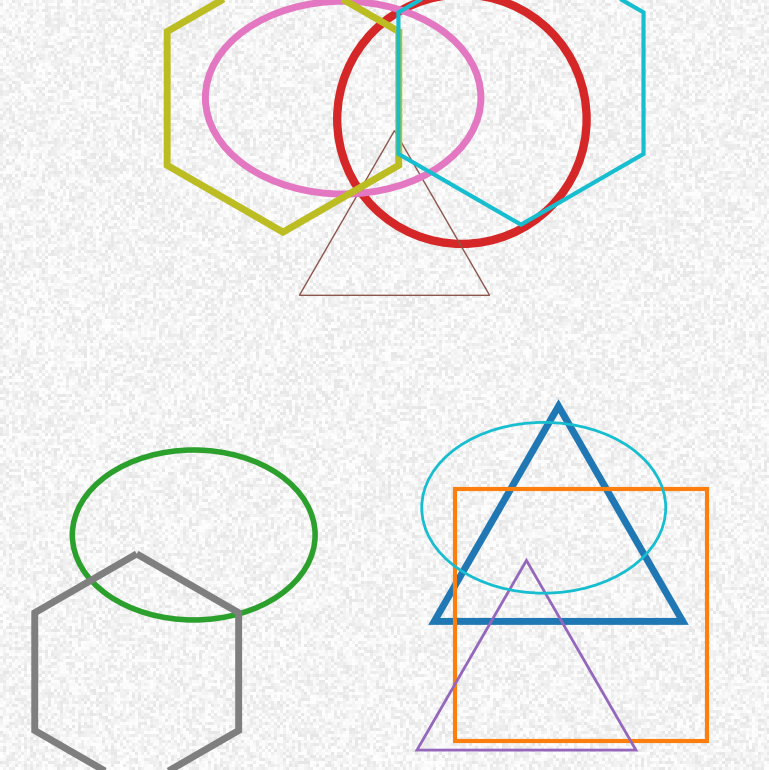[{"shape": "triangle", "thickness": 2.5, "radius": 0.93, "center": [0.725, 0.286]}, {"shape": "square", "thickness": 1.5, "radius": 0.82, "center": [0.754, 0.201]}, {"shape": "oval", "thickness": 2, "radius": 0.79, "center": [0.252, 0.305]}, {"shape": "circle", "thickness": 3, "radius": 0.81, "center": [0.6, 0.845]}, {"shape": "triangle", "thickness": 1, "radius": 0.82, "center": [0.684, 0.108]}, {"shape": "triangle", "thickness": 0.5, "radius": 0.71, "center": [0.512, 0.688]}, {"shape": "oval", "thickness": 2.5, "radius": 0.89, "center": [0.446, 0.873]}, {"shape": "hexagon", "thickness": 2.5, "radius": 0.76, "center": [0.178, 0.128]}, {"shape": "hexagon", "thickness": 2.5, "radius": 0.87, "center": [0.367, 0.872]}, {"shape": "oval", "thickness": 1, "radius": 0.79, "center": [0.706, 0.341]}, {"shape": "hexagon", "thickness": 1.5, "radius": 0.92, "center": [0.677, 0.892]}]